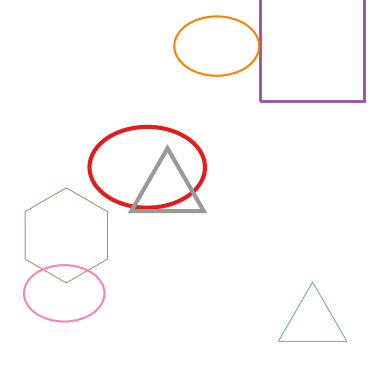[{"shape": "oval", "thickness": 3, "radius": 0.75, "center": [0.382, 0.566]}, {"shape": "triangle", "thickness": 0.5, "radius": 0.51, "center": [0.812, 0.165]}, {"shape": "square", "thickness": 2, "radius": 0.67, "center": [0.811, 0.871]}, {"shape": "oval", "thickness": 1.5, "radius": 0.55, "center": [0.563, 0.88]}, {"shape": "hexagon", "thickness": 0.5, "radius": 0.62, "center": [0.172, 0.389]}, {"shape": "oval", "thickness": 1.5, "radius": 0.52, "center": [0.167, 0.238]}, {"shape": "triangle", "thickness": 3, "radius": 0.54, "center": [0.435, 0.506]}]